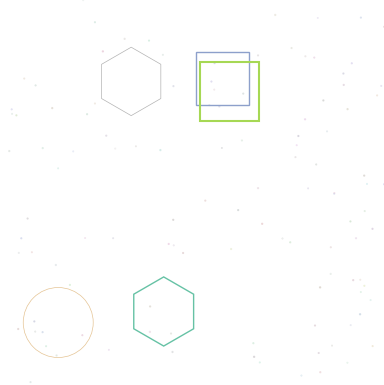[{"shape": "hexagon", "thickness": 1, "radius": 0.45, "center": [0.425, 0.191]}, {"shape": "square", "thickness": 1, "radius": 0.34, "center": [0.577, 0.795]}, {"shape": "square", "thickness": 1.5, "radius": 0.38, "center": [0.595, 0.763]}, {"shape": "circle", "thickness": 0.5, "radius": 0.45, "center": [0.151, 0.162]}, {"shape": "hexagon", "thickness": 0.5, "radius": 0.44, "center": [0.341, 0.789]}]